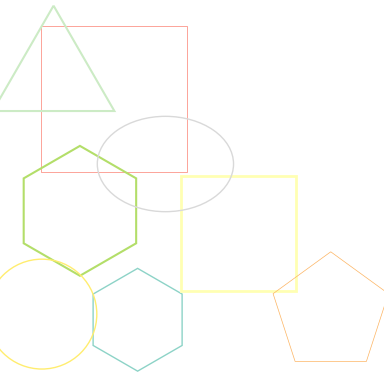[{"shape": "hexagon", "thickness": 1, "radius": 0.67, "center": [0.357, 0.169]}, {"shape": "square", "thickness": 2, "radius": 0.74, "center": [0.62, 0.394]}, {"shape": "square", "thickness": 0.5, "radius": 0.95, "center": [0.295, 0.744]}, {"shape": "pentagon", "thickness": 0.5, "radius": 0.79, "center": [0.859, 0.189]}, {"shape": "hexagon", "thickness": 1.5, "radius": 0.84, "center": [0.208, 0.452]}, {"shape": "oval", "thickness": 1, "radius": 0.88, "center": [0.43, 0.574]}, {"shape": "triangle", "thickness": 1.5, "radius": 0.91, "center": [0.139, 0.803]}, {"shape": "circle", "thickness": 1, "radius": 0.71, "center": [0.109, 0.184]}]